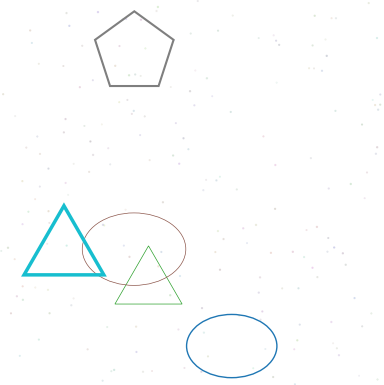[{"shape": "oval", "thickness": 1, "radius": 0.59, "center": [0.602, 0.101]}, {"shape": "triangle", "thickness": 0.5, "radius": 0.5, "center": [0.386, 0.261]}, {"shape": "oval", "thickness": 0.5, "radius": 0.67, "center": [0.348, 0.353]}, {"shape": "pentagon", "thickness": 1.5, "radius": 0.54, "center": [0.349, 0.863]}, {"shape": "triangle", "thickness": 2.5, "radius": 0.6, "center": [0.166, 0.346]}]